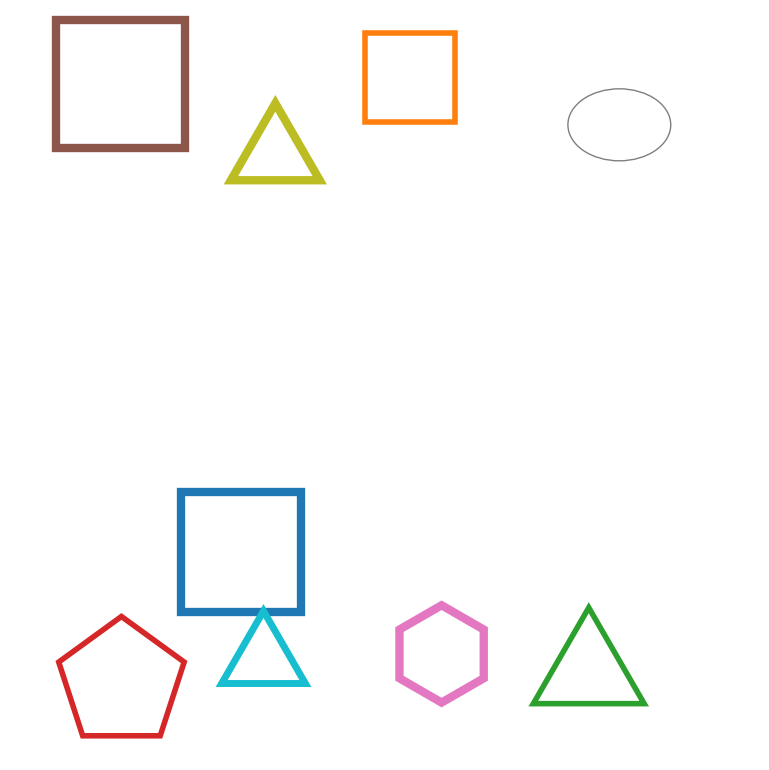[{"shape": "square", "thickness": 3, "radius": 0.39, "center": [0.313, 0.283]}, {"shape": "square", "thickness": 2, "radius": 0.29, "center": [0.532, 0.899]}, {"shape": "triangle", "thickness": 2, "radius": 0.42, "center": [0.765, 0.128]}, {"shape": "pentagon", "thickness": 2, "radius": 0.43, "center": [0.158, 0.114]}, {"shape": "square", "thickness": 3, "radius": 0.42, "center": [0.157, 0.891]}, {"shape": "hexagon", "thickness": 3, "radius": 0.32, "center": [0.573, 0.151]}, {"shape": "oval", "thickness": 0.5, "radius": 0.33, "center": [0.804, 0.838]}, {"shape": "triangle", "thickness": 3, "radius": 0.33, "center": [0.358, 0.799]}, {"shape": "triangle", "thickness": 2.5, "radius": 0.31, "center": [0.342, 0.144]}]